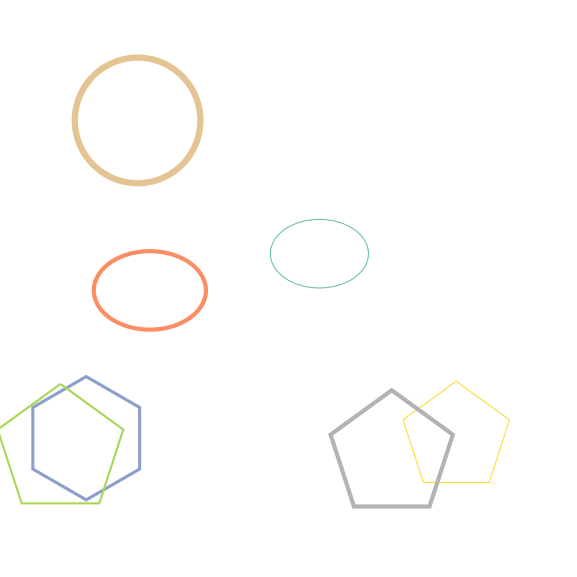[{"shape": "oval", "thickness": 0.5, "radius": 0.42, "center": [0.553, 0.56]}, {"shape": "oval", "thickness": 2, "radius": 0.49, "center": [0.26, 0.496]}, {"shape": "hexagon", "thickness": 1.5, "radius": 0.53, "center": [0.149, 0.24]}, {"shape": "pentagon", "thickness": 1, "radius": 0.57, "center": [0.105, 0.22]}, {"shape": "pentagon", "thickness": 0.5, "radius": 0.48, "center": [0.79, 0.242]}, {"shape": "circle", "thickness": 3, "radius": 0.54, "center": [0.238, 0.791]}, {"shape": "pentagon", "thickness": 2, "radius": 0.56, "center": [0.678, 0.212]}]